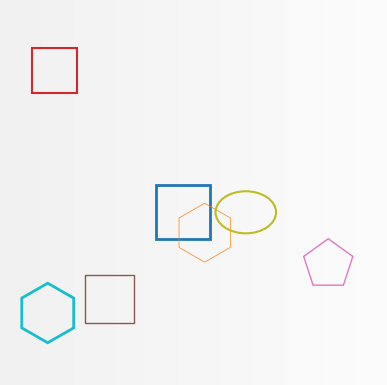[{"shape": "square", "thickness": 2, "radius": 0.35, "center": [0.472, 0.45]}, {"shape": "hexagon", "thickness": 0.5, "radius": 0.38, "center": [0.528, 0.396]}, {"shape": "square", "thickness": 1.5, "radius": 0.29, "center": [0.141, 0.816]}, {"shape": "square", "thickness": 1, "radius": 0.31, "center": [0.282, 0.223]}, {"shape": "pentagon", "thickness": 1, "radius": 0.33, "center": [0.847, 0.313]}, {"shape": "oval", "thickness": 1.5, "radius": 0.39, "center": [0.634, 0.449]}, {"shape": "hexagon", "thickness": 2, "radius": 0.39, "center": [0.123, 0.187]}]